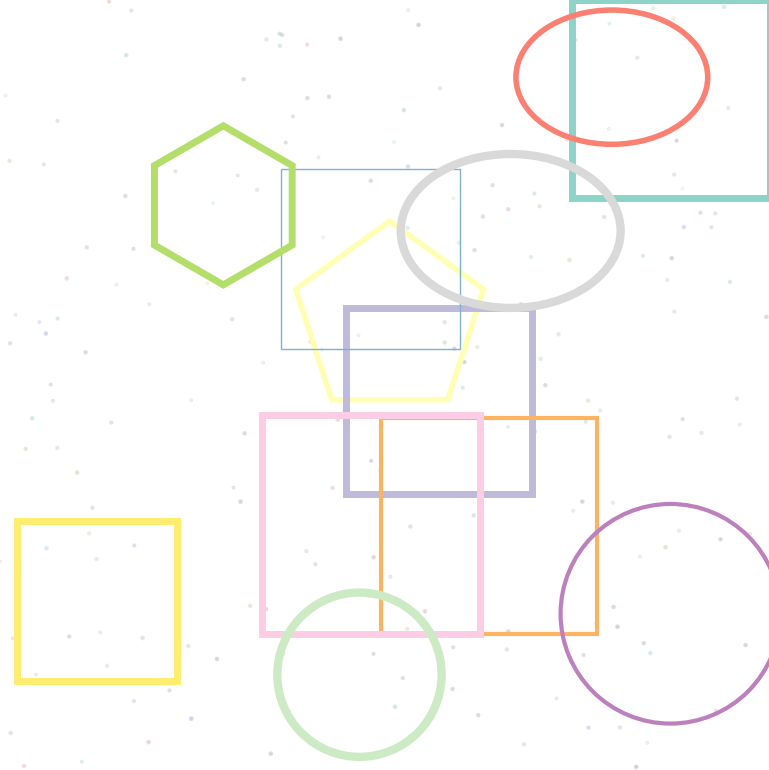[{"shape": "square", "thickness": 2.5, "radius": 0.64, "center": [0.871, 0.871]}, {"shape": "pentagon", "thickness": 2, "radius": 0.64, "center": [0.506, 0.585]}, {"shape": "square", "thickness": 2.5, "radius": 0.6, "center": [0.57, 0.479]}, {"shape": "oval", "thickness": 2, "radius": 0.62, "center": [0.795, 0.9]}, {"shape": "square", "thickness": 0.5, "radius": 0.58, "center": [0.481, 0.664]}, {"shape": "square", "thickness": 1.5, "radius": 0.7, "center": [0.635, 0.317]}, {"shape": "hexagon", "thickness": 2.5, "radius": 0.52, "center": [0.29, 0.733]}, {"shape": "square", "thickness": 2.5, "radius": 0.71, "center": [0.481, 0.319]}, {"shape": "oval", "thickness": 3, "radius": 0.71, "center": [0.663, 0.7]}, {"shape": "circle", "thickness": 1.5, "radius": 0.71, "center": [0.871, 0.203]}, {"shape": "circle", "thickness": 3, "radius": 0.53, "center": [0.467, 0.124]}, {"shape": "square", "thickness": 2.5, "radius": 0.52, "center": [0.126, 0.22]}]